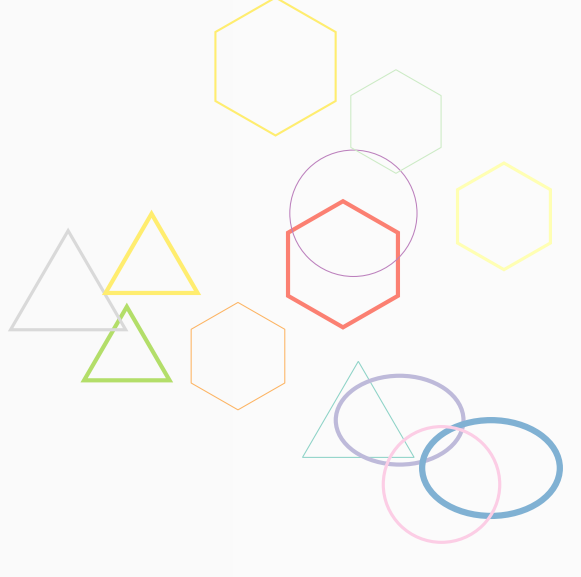[{"shape": "triangle", "thickness": 0.5, "radius": 0.55, "center": [0.616, 0.263]}, {"shape": "hexagon", "thickness": 1.5, "radius": 0.46, "center": [0.867, 0.625]}, {"shape": "oval", "thickness": 2, "radius": 0.55, "center": [0.688, 0.272]}, {"shape": "hexagon", "thickness": 2, "radius": 0.55, "center": [0.59, 0.542]}, {"shape": "oval", "thickness": 3, "radius": 0.59, "center": [0.845, 0.189]}, {"shape": "hexagon", "thickness": 0.5, "radius": 0.47, "center": [0.409, 0.382]}, {"shape": "triangle", "thickness": 2, "radius": 0.42, "center": [0.218, 0.383]}, {"shape": "circle", "thickness": 1.5, "radius": 0.5, "center": [0.76, 0.16]}, {"shape": "triangle", "thickness": 1.5, "radius": 0.57, "center": [0.117, 0.485]}, {"shape": "circle", "thickness": 0.5, "radius": 0.55, "center": [0.608, 0.63]}, {"shape": "hexagon", "thickness": 0.5, "radius": 0.45, "center": [0.681, 0.789]}, {"shape": "triangle", "thickness": 2, "radius": 0.46, "center": [0.261, 0.538]}, {"shape": "hexagon", "thickness": 1, "radius": 0.6, "center": [0.474, 0.884]}]